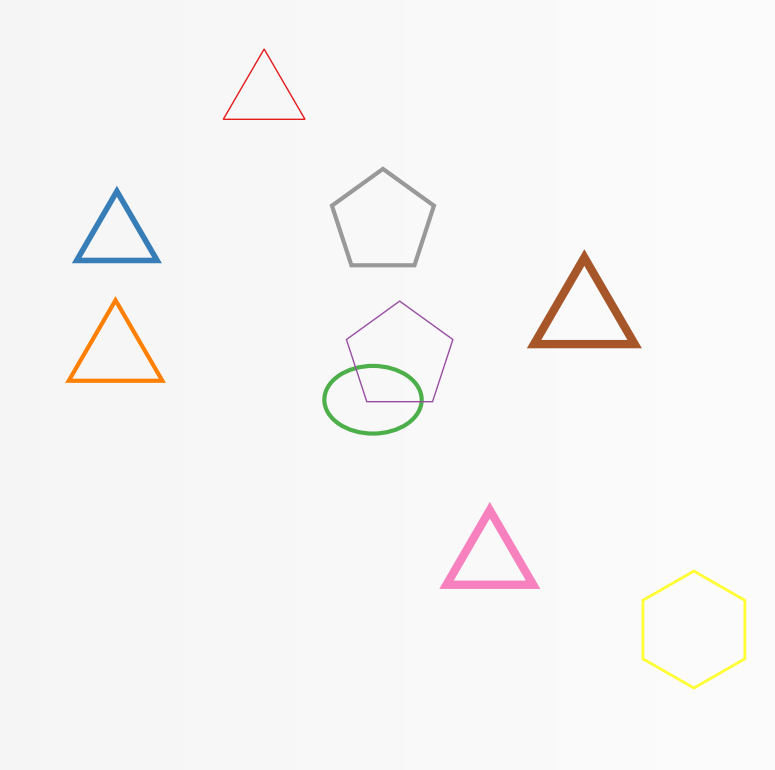[{"shape": "triangle", "thickness": 0.5, "radius": 0.3, "center": [0.341, 0.875]}, {"shape": "triangle", "thickness": 2, "radius": 0.3, "center": [0.151, 0.692]}, {"shape": "oval", "thickness": 1.5, "radius": 0.31, "center": [0.481, 0.481]}, {"shape": "pentagon", "thickness": 0.5, "radius": 0.36, "center": [0.516, 0.537]}, {"shape": "triangle", "thickness": 1.5, "radius": 0.35, "center": [0.149, 0.54]}, {"shape": "hexagon", "thickness": 1, "radius": 0.38, "center": [0.895, 0.182]}, {"shape": "triangle", "thickness": 3, "radius": 0.37, "center": [0.754, 0.591]}, {"shape": "triangle", "thickness": 3, "radius": 0.32, "center": [0.632, 0.273]}, {"shape": "pentagon", "thickness": 1.5, "radius": 0.35, "center": [0.494, 0.711]}]